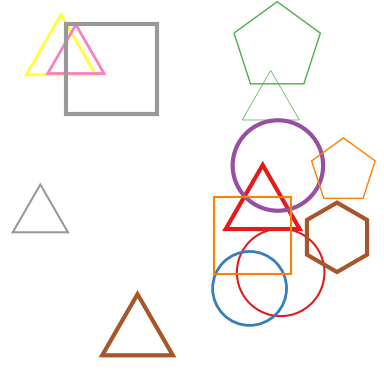[{"shape": "circle", "thickness": 1.5, "radius": 0.57, "center": [0.729, 0.293]}, {"shape": "triangle", "thickness": 3, "radius": 0.55, "center": [0.682, 0.461]}, {"shape": "circle", "thickness": 2, "radius": 0.48, "center": [0.648, 0.251]}, {"shape": "pentagon", "thickness": 1, "radius": 0.59, "center": [0.72, 0.878]}, {"shape": "triangle", "thickness": 0.5, "radius": 0.43, "center": [0.703, 0.731]}, {"shape": "circle", "thickness": 3, "radius": 0.59, "center": [0.722, 0.57]}, {"shape": "pentagon", "thickness": 1, "radius": 0.43, "center": [0.892, 0.555]}, {"shape": "square", "thickness": 1.5, "radius": 0.5, "center": [0.657, 0.388]}, {"shape": "triangle", "thickness": 2, "radius": 0.52, "center": [0.158, 0.858]}, {"shape": "triangle", "thickness": 3, "radius": 0.53, "center": [0.357, 0.13]}, {"shape": "hexagon", "thickness": 3, "radius": 0.45, "center": [0.875, 0.384]}, {"shape": "triangle", "thickness": 2, "radius": 0.42, "center": [0.197, 0.851]}, {"shape": "square", "thickness": 3, "radius": 0.59, "center": [0.29, 0.821]}, {"shape": "triangle", "thickness": 1.5, "radius": 0.41, "center": [0.105, 0.438]}]